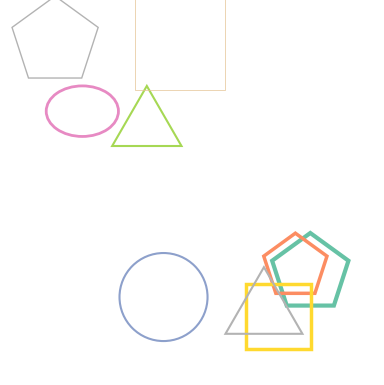[{"shape": "pentagon", "thickness": 3, "radius": 0.52, "center": [0.806, 0.291]}, {"shape": "pentagon", "thickness": 2.5, "radius": 0.43, "center": [0.767, 0.308]}, {"shape": "circle", "thickness": 1.5, "radius": 0.57, "center": [0.425, 0.228]}, {"shape": "oval", "thickness": 2, "radius": 0.47, "center": [0.214, 0.711]}, {"shape": "triangle", "thickness": 1.5, "radius": 0.52, "center": [0.381, 0.673]}, {"shape": "square", "thickness": 2.5, "radius": 0.42, "center": [0.724, 0.177]}, {"shape": "square", "thickness": 0.5, "radius": 0.59, "center": [0.467, 0.884]}, {"shape": "pentagon", "thickness": 1, "radius": 0.59, "center": [0.143, 0.892]}, {"shape": "triangle", "thickness": 1.5, "radius": 0.58, "center": [0.686, 0.191]}]